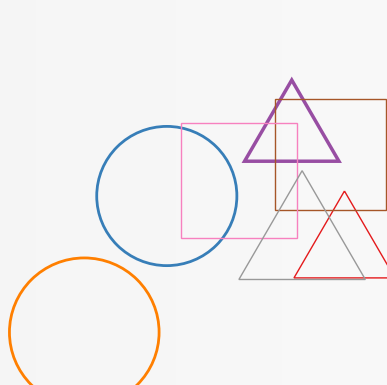[{"shape": "triangle", "thickness": 1, "radius": 0.75, "center": [0.889, 0.353]}, {"shape": "circle", "thickness": 2, "radius": 0.9, "center": [0.43, 0.491]}, {"shape": "triangle", "thickness": 2.5, "radius": 0.7, "center": [0.753, 0.652]}, {"shape": "circle", "thickness": 2, "radius": 0.97, "center": [0.217, 0.137]}, {"shape": "square", "thickness": 1, "radius": 0.72, "center": [0.853, 0.598]}, {"shape": "square", "thickness": 1, "radius": 0.75, "center": [0.617, 0.532]}, {"shape": "triangle", "thickness": 1, "radius": 0.94, "center": [0.78, 0.368]}]